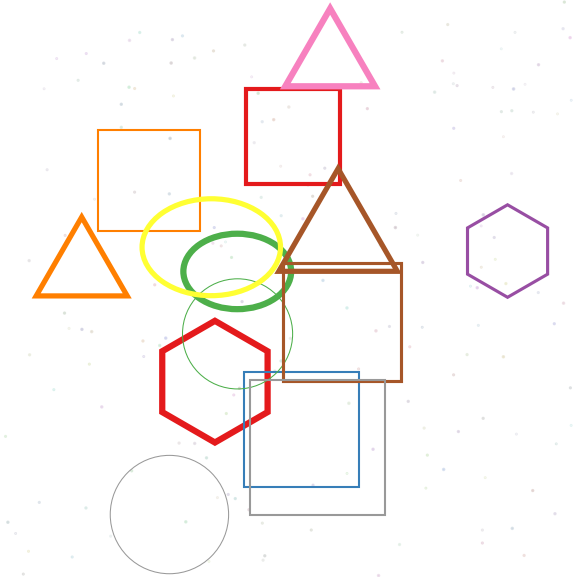[{"shape": "hexagon", "thickness": 3, "radius": 0.53, "center": [0.372, 0.338]}, {"shape": "square", "thickness": 2, "radius": 0.41, "center": [0.508, 0.763]}, {"shape": "square", "thickness": 1, "radius": 0.5, "center": [0.522, 0.255]}, {"shape": "circle", "thickness": 0.5, "radius": 0.48, "center": [0.411, 0.421]}, {"shape": "oval", "thickness": 3, "radius": 0.47, "center": [0.411, 0.529]}, {"shape": "hexagon", "thickness": 1.5, "radius": 0.4, "center": [0.879, 0.564]}, {"shape": "triangle", "thickness": 2.5, "radius": 0.46, "center": [0.141, 0.532]}, {"shape": "square", "thickness": 1, "radius": 0.44, "center": [0.258, 0.686]}, {"shape": "oval", "thickness": 2.5, "radius": 0.6, "center": [0.366, 0.571]}, {"shape": "square", "thickness": 1.5, "radius": 0.51, "center": [0.593, 0.441]}, {"shape": "triangle", "thickness": 2.5, "radius": 0.59, "center": [0.585, 0.589]}, {"shape": "triangle", "thickness": 3, "radius": 0.45, "center": [0.572, 0.895]}, {"shape": "circle", "thickness": 0.5, "radius": 0.51, "center": [0.293, 0.108]}, {"shape": "square", "thickness": 1, "radius": 0.58, "center": [0.55, 0.224]}]